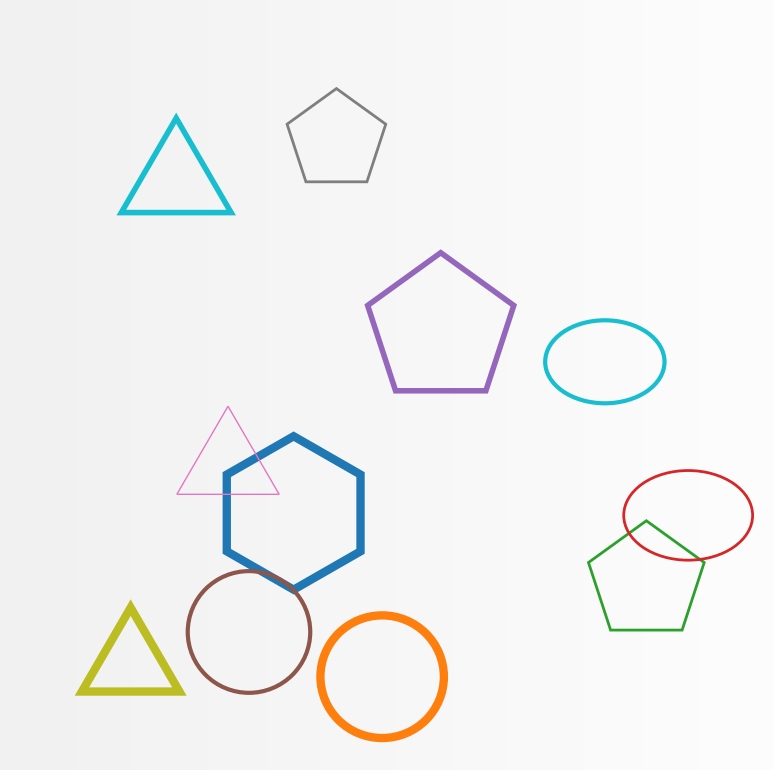[{"shape": "hexagon", "thickness": 3, "radius": 0.5, "center": [0.379, 0.334]}, {"shape": "circle", "thickness": 3, "radius": 0.4, "center": [0.493, 0.121]}, {"shape": "pentagon", "thickness": 1, "radius": 0.39, "center": [0.834, 0.245]}, {"shape": "oval", "thickness": 1, "radius": 0.42, "center": [0.888, 0.331]}, {"shape": "pentagon", "thickness": 2, "radius": 0.5, "center": [0.569, 0.573]}, {"shape": "circle", "thickness": 1.5, "radius": 0.4, "center": [0.321, 0.179]}, {"shape": "triangle", "thickness": 0.5, "radius": 0.38, "center": [0.294, 0.396]}, {"shape": "pentagon", "thickness": 1, "radius": 0.33, "center": [0.434, 0.818]}, {"shape": "triangle", "thickness": 3, "radius": 0.36, "center": [0.169, 0.138]}, {"shape": "triangle", "thickness": 2, "radius": 0.41, "center": [0.227, 0.765]}, {"shape": "oval", "thickness": 1.5, "radius": 0.39, "center": [0.78, 0.53]}]